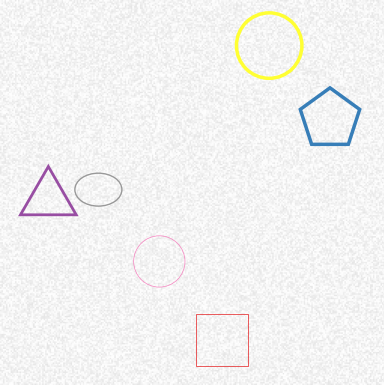[{"shape": "square", "thickness": 0.5, "radius": 0.33, "center": [0.577, 0.116]}, {"shape": "pentagon", "thickness": 2.5, "radius": 0.41, "center": [0.857, 0.691]}, {"shape": "triangle", "thickness": 2, "radius": 0.42, "center": [0.126, 0.484]}, {"shape": "circle", "thickness": 2.5, "radius": 0.43, "center": [0.699, 0.882]}, {"shape": "circle", "thickness": 0.5, "radius": 0.33, "center": [0.414, 0.321]}, {"shape": "oval", "thickness": 1, "radius": 0.31, "center": [0.256, 0.507]}]